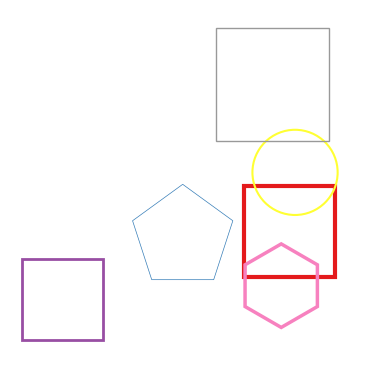[{"shape": "square", "thickness": 3, "radius": 0.59, "center": [0.753, 0.398]}, {"shape": "pentagon", "thickness": 0.5, "radius": 0.68, "center": [0.475, 0.384]}, {"shape": "square", "thickness": 2, "radius": 0.53, "center": [0.163, 0.222]}, {"shape": "circle", "thickness": 1.5, "radius": 0.55, "center": [0.766, 0.552]}, {"shape": "hexagon", "thickness": 2.5, "radius": 0.54, "center": [0.73, 0.258]}, {"shape": "square", "thickness": 1, "radius": 0.74, "center": [0.707, 0.781]}]